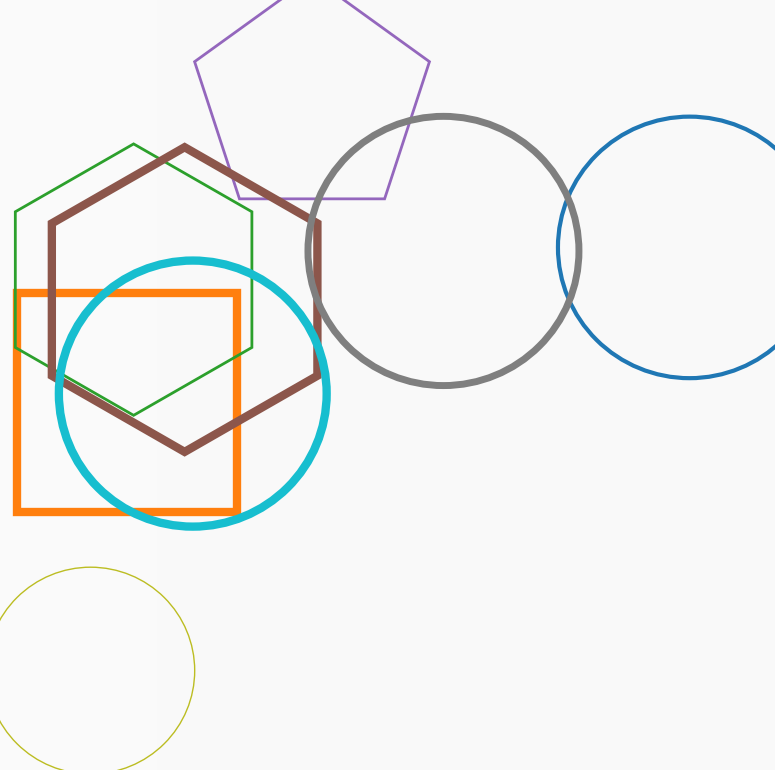[{"shape": "circle", "thickness": 1.5, "radius": 0.85, "center": [0.89, 0.679]}, {"shape": "square", "thickness": 3, "radius": 0.71, "center": [0.164, 0.477]}, {"shape": "hexagon", "thickness": 1, "radius": 0.88, "center": [0.172, 0.637]}, {"shape": "pentagon", "thickness": 1, "radius": 0.8, "center": [0.403, 0.871]}, {"shape": "hexagon", "thickness": 3, "radius": 0.99, "center": [0.238, 0.611]}, {"shape": "circle", "thickness": 2.5, "radius": 0.87, "center": [0.572, 0.674]}, {"shape": "circle", "thickness": 0.5, "radius": 0.67, "center": [0.117, 0.129]}, {"shape": "circle", "thickness": 3, "radius": 0.86, "center": [0.249, 0.489]}]